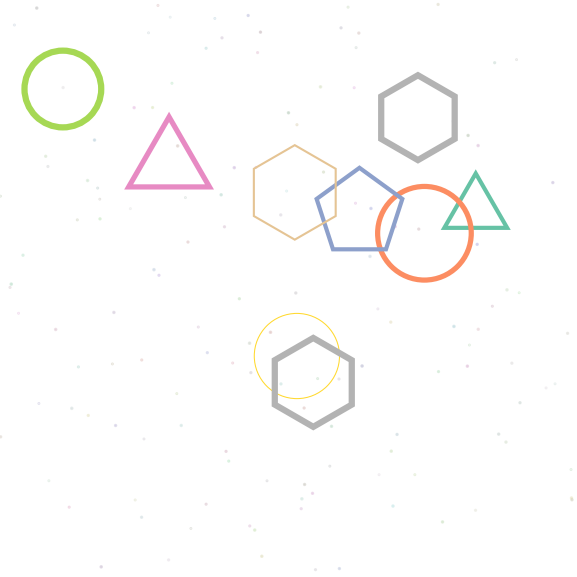[{"shape": "triangle", "thickness": 2, "radius": 0.31, "center": [0.824, 0.636]}, {"shape": "circle", "thickness": 2.5, "radius": 0.41, "center": [0.735, 0.595]}, {"shape": "pentagon", "thickness": 2, "radius": 0.39, "center": [0.622, 0.631]}, {"shape": "triangle", "thickness": 2.5, "radius": 0.4, "center": [0.293, 0.716]}, {"shape": "circle", "thickness": 3, "radius": 0.33, "center": [0.109, 0.845]}, {"shape": "circle", "thickness": 0.5, "radius": 0.37, "center": [0.514, 0.383]}, {"shape": "hexagon", "thickness": 1, "radius": 0.41, "center": [0.51, 0.666]}, {"shape": "hexagon", "thickness": 3, "radius": 0.38, "center": [0.542, 0.337]}, {"shape": "hexagon", "thickness": 3, "radius": 0.37, "center": [0.724, 0.795]}]